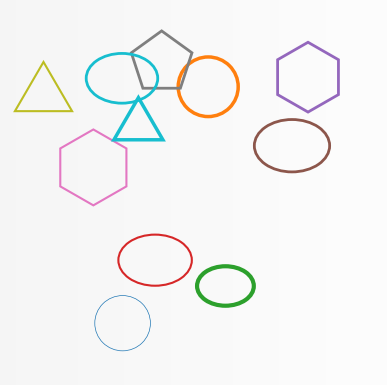[{"shape": "circle", "thickness": 0.5, "radius": 0.36, "center": [0.316, 0.161]}, {"shape": "circle", "thickness": 2.5, "radius": 0.39, "center": [0.537, 0.775]}, {"shape": "oval", "thickness": 3, "radius": 0.37, "center": [0.582, 0.257]}, {"shape": "oval", "thickness": 1.5, "radius": 0.47, "center": [0.4, 0.324]}, {"shape": "hexagon", "thickness": 2, "radius": 0.45, "center": [0.795, 0.8]}, {"shape": "oval", "thickness": 2, "radius": 0.49, "center": [0.754, 0.622]}, {"shape": "hexagon", "thickness": 1.5, "radius": 0.49, "center": [0.241, 0.565]}, {"shape": "pentagon", "thickness": 2, "radius": 0.41, "center": [0.417, 0.837]}, {"shape": "triangle", "thickness": 1.5, "radius": 0.43, "center": [0.112, 0.754]}, {"shape": "triangle", "thickness": 2.5, "radius": 0.36, "center": [0.357, 0.673]}, {"shape": "oval", "thickness": 2, "radius": 0.46, "center": [0.315, 0.797]}]